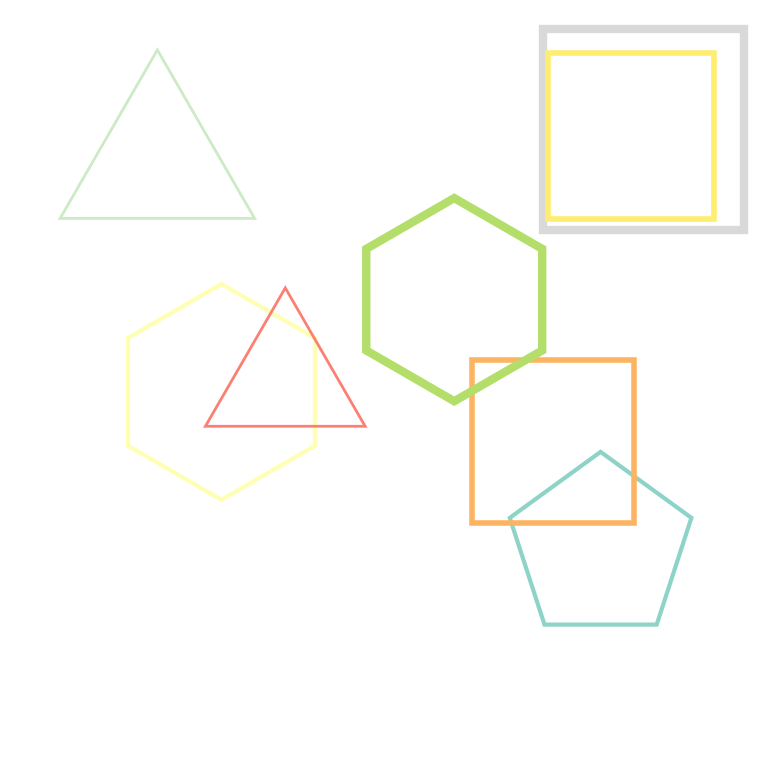[{"shape": "pentagon", "thickness": 1.5, "radius": 0.62, "center": [0.78, 0.289]}, {"shape": "hexagon", "thickness": 1.5, "radius": 0.7, "center": [0.288, 0.491]}, {"shape": "triangle", "thickness": 1, "radius": 0.6, "center": [0.37, 0.506]}, {"shape": "square", "thickness": 2, "radius": 0.53, "center": [0.718, 0.427]}, {"shape": "hexagon", "thickness": 3, "radius": 0.66, "center": [0.59, 0.611]}, {"shape": "square", "thickness": 3, "radius": 0.65, "center": [0.835, 0.832]}, {"shape": "triangle", "thickness": 1, "radius": 0.73, "center": [0.204, 0.789]}, {"shape": "square", "thickness": 2, "radius": 0.54, "center": [0.819, 0.823]}]